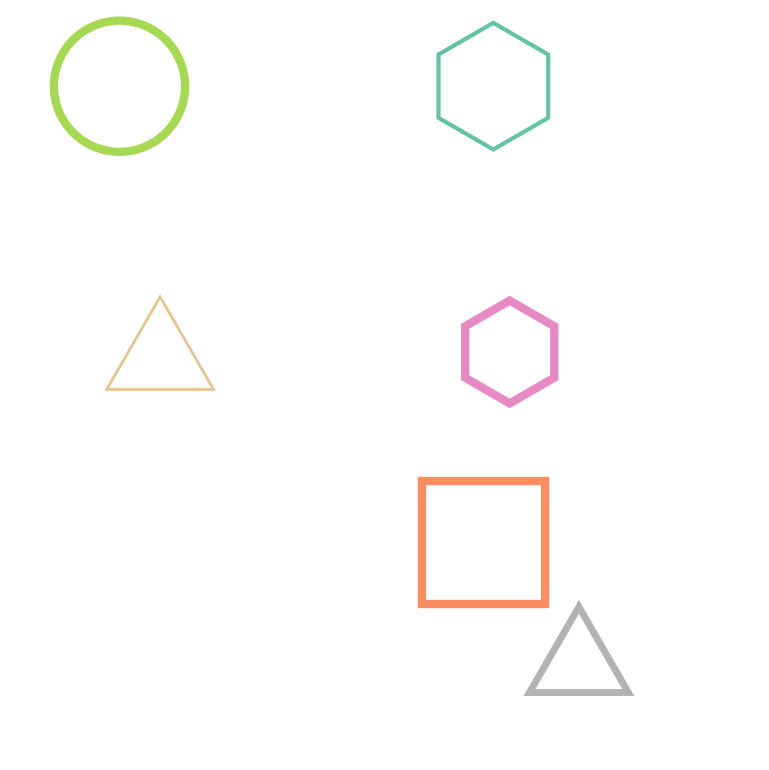[{"shape": "hexagon", "thickness": 1.5, "radius": 0.41, "center": [0.641, 0.888]}, {"shape": "square", "thickness": 3, "radius": 0.4, "center": [0.628, 0.296]}, {"shape": "hexagon", "thickness": 3, "radius": 0.33, "center": [0.662, 0.543]}, {"shape": "circle", "thickness": 3, "radius": 0.43, "center": [0.155, 0.888]}, {"shape": "triangle", "thickness": 1, "radius": 0.4, "center": [0.208, 0.534]}, {"shape": "triangle", "thickness": 2.5, "radius": 0.37, "center": [0.752, 0.138]}]